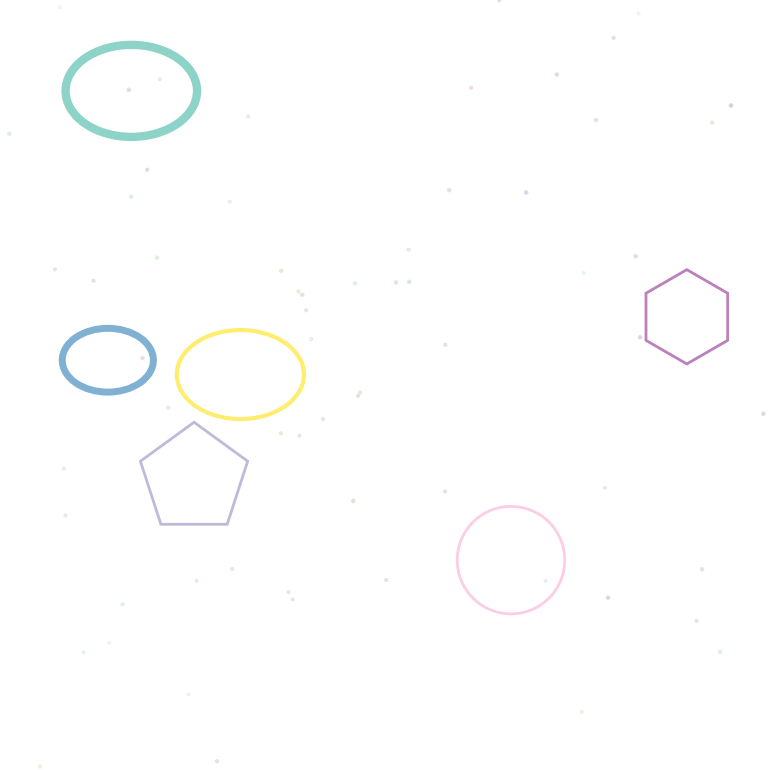[{"shape": "oval", "thickness": 3, "radius": 0.43, "center": [0.171, 0.882]}, {"shape": "pentagon", "thickness": 1, "radius": 0.37, "center": [0.252, 0.378]}, {"shape": "oval", "thickness": 2.5, "radius": 0.3, "center": [0.14, 0.532]}, {"shape": "circle", "thickness": 1, "radius": 0.35, "center": [0.664, 0.273]}, {"shape": "hexagon", "thickness": 1, "radius": 0.31, "center": [0.892, 0.589]}, {"shape": "oval", "thickness": 1.5, "radius": 0.41, "center": [0.312, 0.514]}]